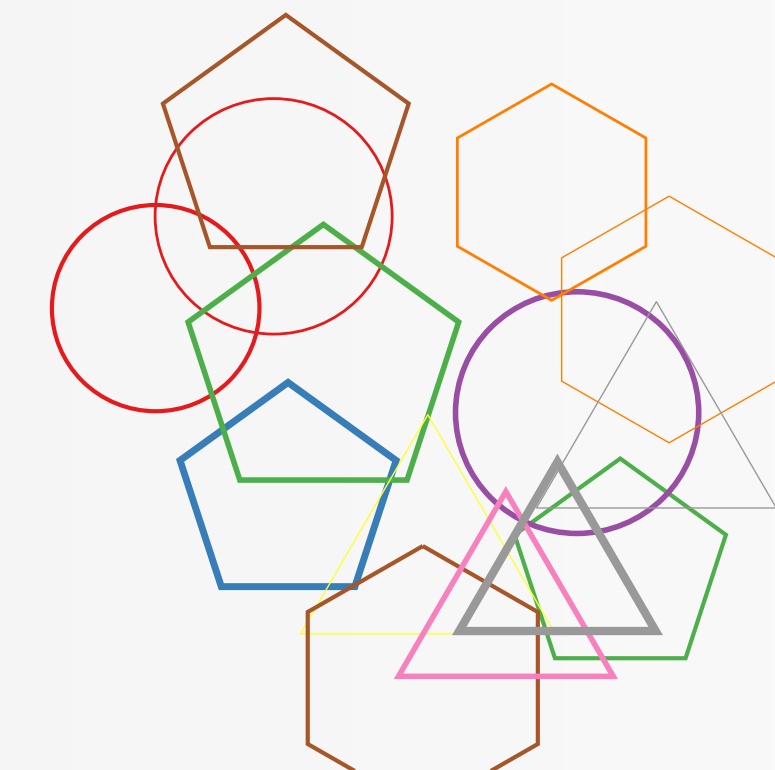[{"shape": "circle", "thickness": 1, "radius": 0.76, "center": [0.353, 0.719]}, {"shape": "circle", "thickness": 1.5, "radius": 0.67, "center": [0.201, 0.6]}, {"shape": "pentagon", "thickness": 2.5, "radius": 0.73, "center": [0.372, 0.357]}, {"shape": "pentagon", "thickness": 2, "radius": 0.92, "center": [0.417, 0.525]}, {"shape": "pentagon", "thickness": 1.5, "radius": 0.72, "center": [0.8, 0.261]}, {"shape": "circle", "thickness": 2, "radius": 0.78, "center": [0.745, 0.464]}, {"shape": "hexagon", "thickness": 1, "radius": 0.7, "center": [0.712, 0.75]}, {"shape": "hexagon", "thickness": 0.5, "radius": 0.8, "center": [0.863, 0.585]}, {"shape": "triangle", "thickness": 0.5, "radius": 0.95, "center": [0.552, 0.272]}, {"shape": "hexagon", "thickness": 1.5, "radius": 0.86, "center": [0.546, 0.119]}, {"shape": "pentagon", "thickness": 1.5, "radius": 0.83, "center": [0.369, 0.814]}, {"shape": "triangle", "thickness": 2, "radius": 0.8, "center": [0.653, 0.202]}, {"shape": "triangle", "thickness": 0.5, "radius": 0.89, "center": [0.847, 0.43]}, {"shape": "triangle", "thickness": 3, "radius": 0.73, "center": [0.719, 0.254]}]